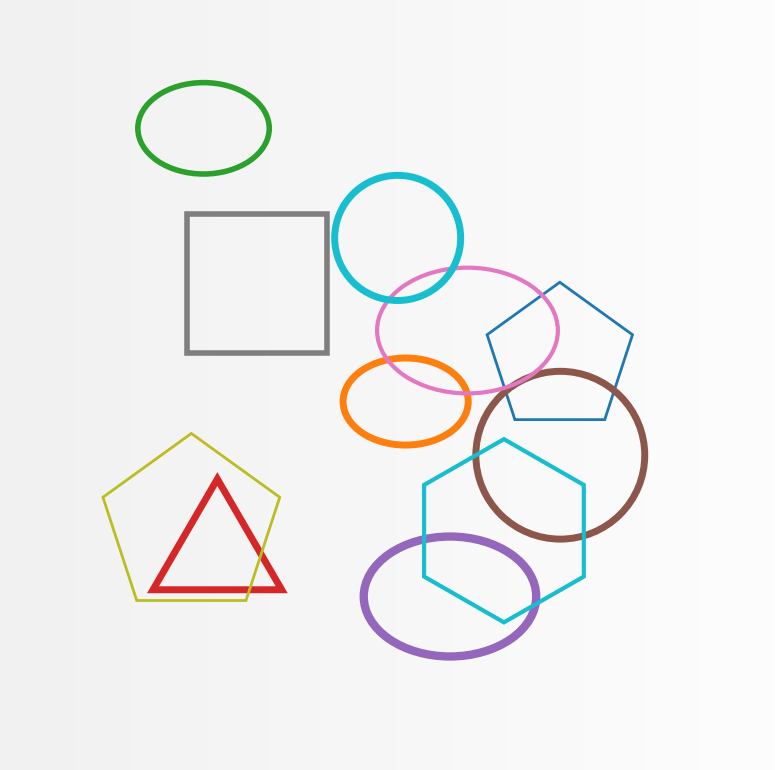[{"shape": "pentagon", "thickness": 1, "radius": 0.49, "center": [0.722, 0.535]}, {"shape": "oval", "thickness": 2.5, "radius": 0.4, "center": [0.523, 0.479]}, {"shape": "oval", "thickness": 2, "radius": 0.42, "center": [0.263, 0.833]}, {"shape": "triangle", "thickness": 2.5, "radius": 0.48, "center": [0.28, 0.282]}, {"shape": "oval", "thickness": 3, "radius": 0.56, "center": [0.581, 0.225]}, {"shape": "circle", "thickness": 2.5, "radius": 0.54, "center": [0.723, 0.409]}, {"shape": "oval", "thickness": 1.5, "radius": 0.58, "center": [0.603, 0.571]}, {"shape": "square", "thickness": 2, "radius": 0.45, "center": [0.331, 0.632]}, {"shape": "pentagon", "thickness": 1, "radius": 0.6, "center": [0.247, 0.317]}, {"shape": "circle", "thickness": 2.5, "radius": 0.41, "center": [0.513, 0.691]}, {"shape": "hexagon", "thickness": 1.5, "radius": 0.59, "center": [0.65, 0.311]}]